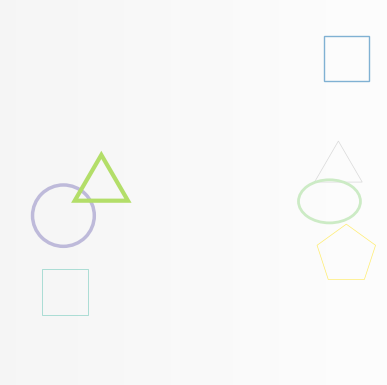[{"shape": "square", "thickness": 0.5, "radius": 0.3, "center": [0.167, 0.242]}, {"shape": "circle", "thickness": 2.5, "radius": 0.4, "center": [0.164, 0.44]}, {"shape": "square", "thickness": 1, "radius": 0.29, "center": [0.895, 0.849]}, {"shape": "triangle", "thickness": 3, "radius": 0.4, "center": [0.261, 0.518]}, {"shape": "triangle", "thickness": 0.5, "radius": 0.36, "center": [0.873, 0.563]}, {"shape": "oval", "thickness": 2, "radius": 0.4, "center": [0.85, 0.477]}, {"shape": "pentagon", "thickness": 0.5, "radius": 0.4, "center": [0.894, 0.338]}]